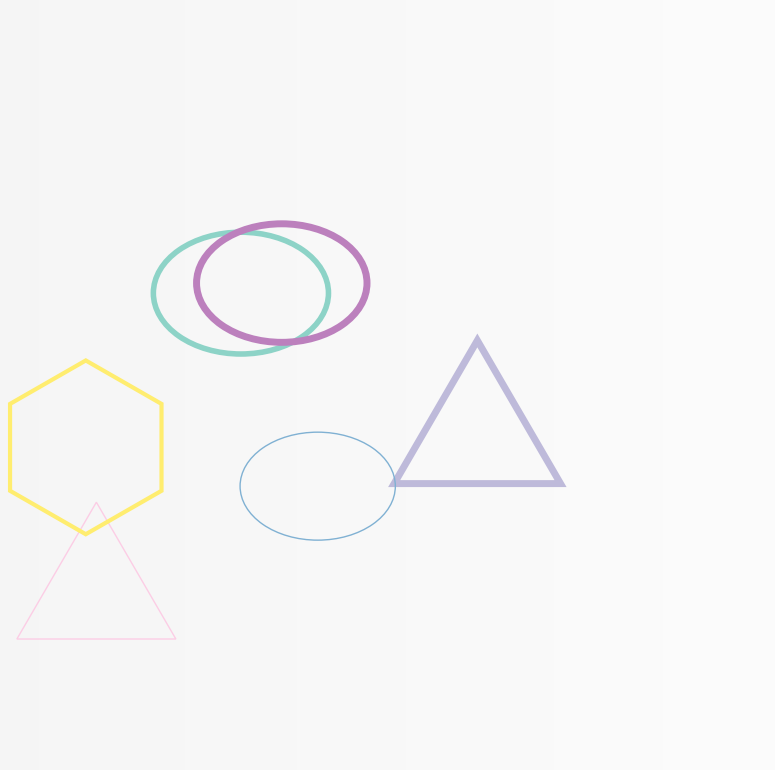[{"shape": "oval", "thickness": 2, "radius": 0.56, "center": [0.311, 0.619]}, {"shape": "triangle", "thickness": 2.5, "radius": 0.62, "center": [0.616, 0.434]}, {"shape": "oval", "thickness": 0.5, "radius": 0.5, "center": [0.41, 0.369]}, {"shape": "triangle", "thickness": 0.5, "radius": 0.59, "center": [0.124, 0.229]}, {"shape": "oval", "thickness": 2.5, "radius": 0.55, "center": [0.364, 0.632]}, {"shape": "hexagon", "thickness": 1.5, "radius": 0.56, "center": [0.111, 0.419]}]